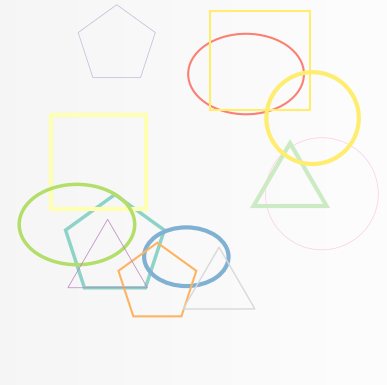[{"shape": "pentagon", "thickness": 2.5, "radius": 0.67, "center": [0.297, 0.361]}, {"shape": "square", "thickness": 3, "radius": 0.61, "center": [0.254, 0.579]}, {"shape": "pentagon", "thickness": 0.5, "radius": 0.52, "center": [0.301, 0.883]}, {"shape": "oval", "thickness": 1.5, "radius": 0.75, "center": [0.635, 0.808]}, {"shape": "oval", "thickness": 3, "radius": 0.54, "center": [0.481, 0.333]}, {"shape": "pentagon", "thickness": 1.5, "radius": 0.53, "center": [0.406, 0.264]}, {"shape": "oval", "thickness": 2.5, "radius": 0.75, "center": [0.199, 0.417]}, {"shape": "circle", "thickness": 0.5, "radius": 0.73, "center": [0.831, 0.497]}, {"shape": "triangle", "thickness": 1, "radius": 0.54, "center": [0.565, 0.251]}, {"shape": "triangle", "thickness": 0.5, "radius": 0.59, "center": [0.278, 0.312]}, {"shape": "triangle", "thickness": 3, "radius": 0.54, "center": [0.749, 0.519]}, {"shape": "circle", "thickness": 3, "radius": 0.6, "center": [0.807, 0.693]}, {"shape": "square", "thickness": 1.5, "radius": 0.65, "center": [0.671, 0.843]}]